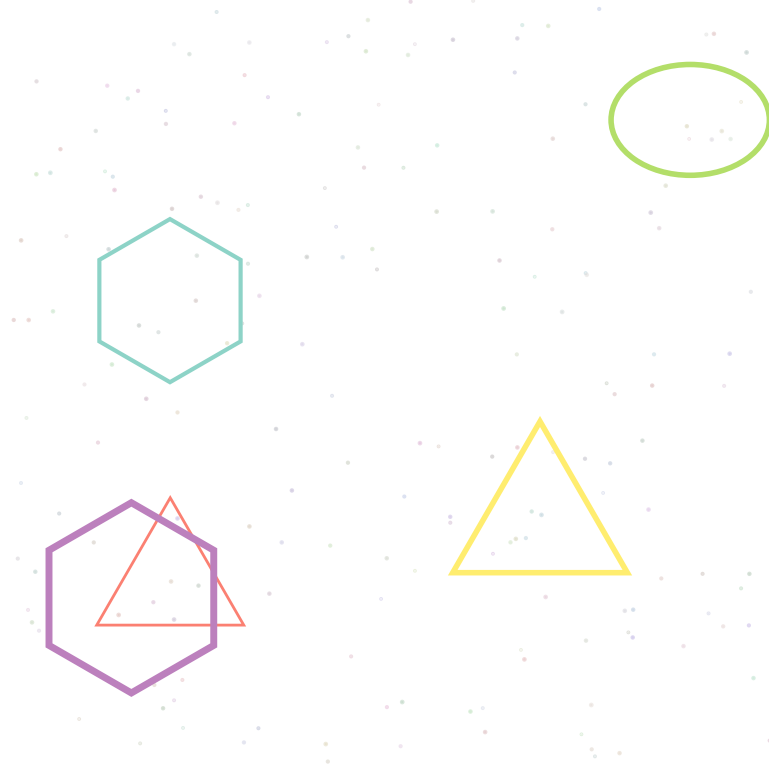[{"shape": "hexagon", "thickness": 1.5, "radius": 0.53, "center": [0.221, 0.61]}, {"shape": "triangle", "thickness": 1, "radius": 0.55, "center": [0.221, 0.243]}, {"shape": "oval", "thickness": 2, "radius": 0.51, "center": [0.896, 0.844]}, {"shape": "hexagon", "thickness": 2.5, "radius": 0.62, "center": [0.171, 0.224]}, {"shape": "triangle", "thickness": 2, "radius": 0.65, "center": [0.701, 0.322]}]